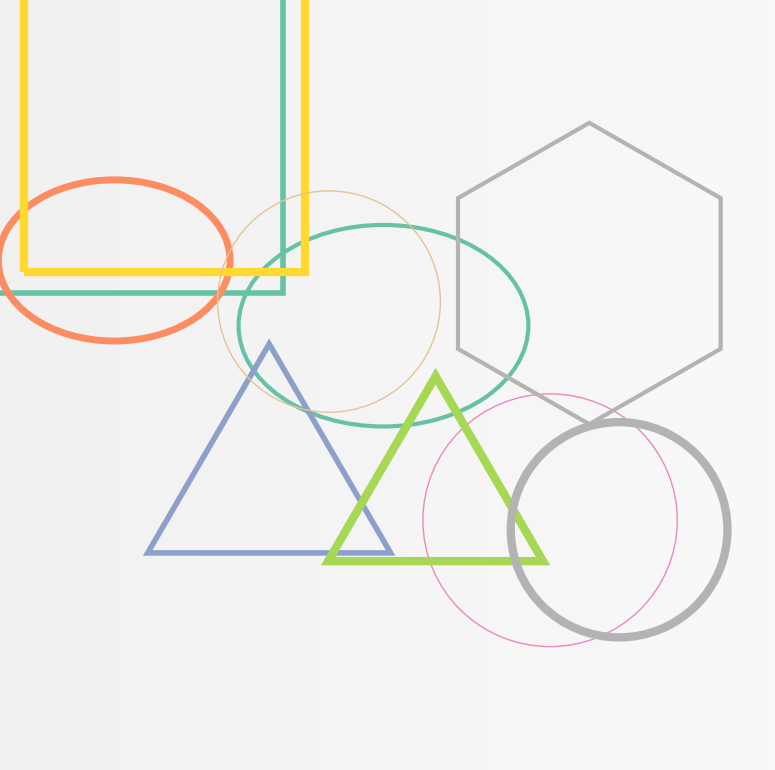[{"shape": "oval", "thickness": 1.5, "radius": 0.93, "center": [0.495, 0.577]}, {"shape": "square", "thickness": 2, "radius": 0.96, "center": [0.173, 0.811]}, {"shape": "oval", "thickness": 2.5, "radius": 0.75, "center": [0.147, 0.662]}, {"shape": "triangle", "thickness": 2, "radius": 0.9, "center": [0.347, 0.372]}, {"shape": "circle", "thickness": 0.5, "radius": 0.82, "center": [0.71, 0.324]}, {"shape": "triangle", "thickness": 3, "radius": 0.8, "center": [0.562, 0.351]}, {"shape": "square", "thickness": 3, "radius": 0.91, "center": [0.213, 0.828]}, {"shape": "circle", "thickness": 0.5, "radius": 0.72, "center": [0.425, 0.608]}, {"shape": "circle", "thickness": 3, "radius": 0.7, "center": [0.799, 0.312]}, {"shape": "hexagon", "thickness": 1.5, "radius": 0.98, "center": [0.76, 0.645]}]